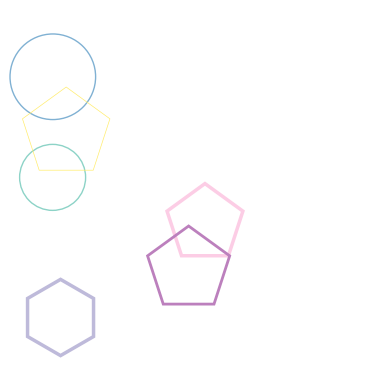[{"shape": "circle", "thickness": 1, "radius": 0.43, "center": [0.137, 0.539]}, {"shape": "hexagon", "thickness": 2.5, "radius": 0.49, "center": [0.157, 0.175]}, {"shape": "circle", "thickness": 1, "radius": 0.56, "center": [0.137, 0.801]}, {"shape": "pentagon", "thickness": 2.5, "radius": 0.52, "center": [0.532, 0.42]}, {"shape": "pentagon", "thickness": 2, "radius": 0.56, "center": [0.49, 0.301]}, {"shape": "pentagon", "thickness": 0.5, "radius": 0.6, "center": [0.172, 0.655]}]